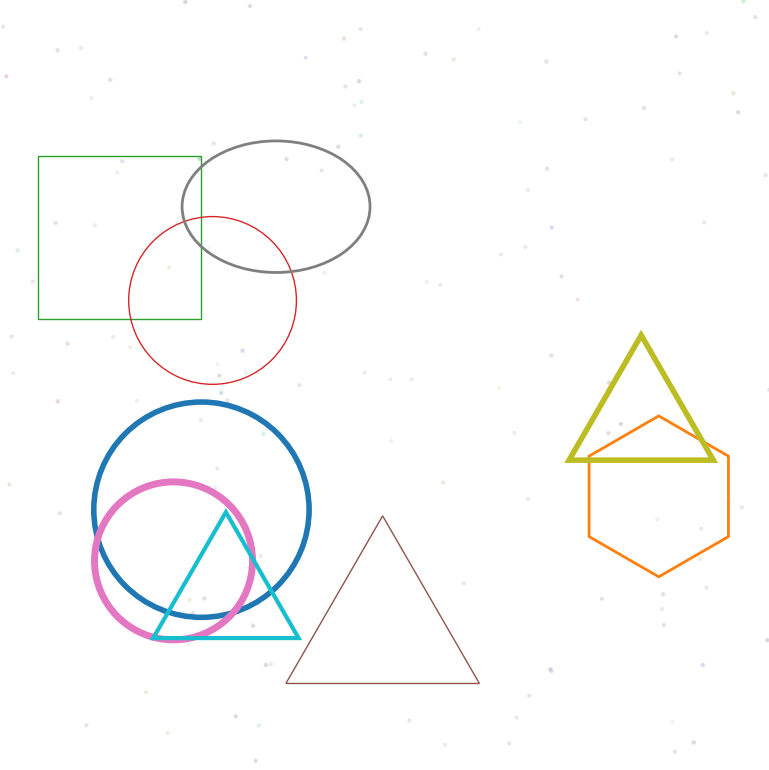[{"shape": "circle", "thickness": 2, "radius": 0.7, "center": [0.262, 0.338]}, {"shape": "hexagon", "thickness": 1, "radius": 0.52, "center": [0.856, 0.355]}, {"shape": "square", "thickness": 0.5, "radius": 0.53, "center": [0.155, 0.692]}, {"shape": "circle", "thickness": 0.5, "radius": 0.54, "center": [0.276, 0.61]}, {"shape": "triangle", "thickness": 0.5, "radius": 0.73, "center": [0.497, 0.185]}, {"shape": "circle", "thickness": 2.5, "radius": 0.51, "center": [0.225, 0.272]}, {"shape": "oval", "thickness": 1, "radius": 0.61, "center": [0.359, 0.732]}, {"shape": "triangle", "thickness": 2, "radius": 0.54, "center": [0.833, 0.456]}, {"shape": "triangle", "thickness": 1.5, "radius": 0.55, "center": [0.293, 0.226]}]